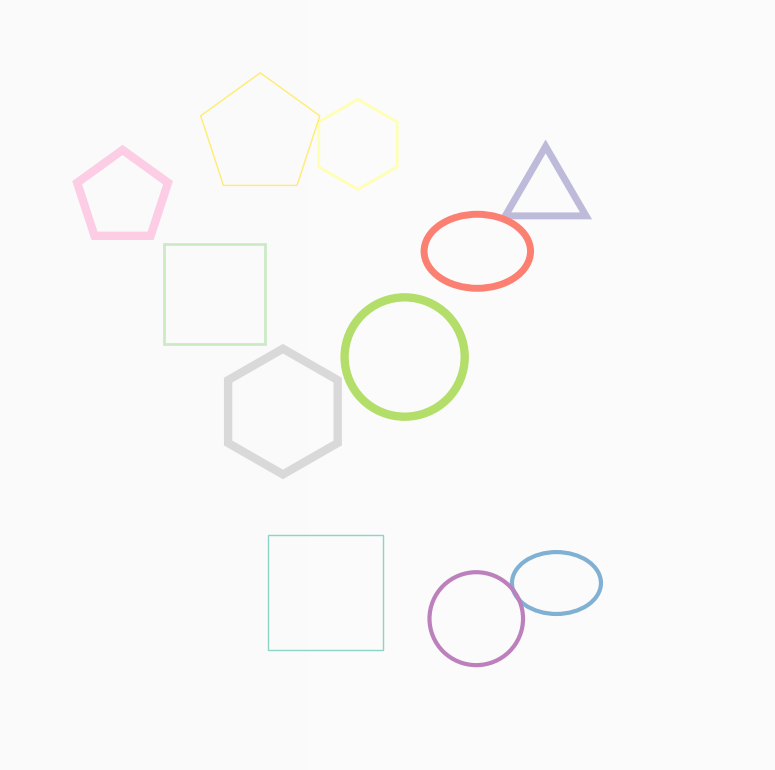[{"shape": "square", "thickness": 0.5, "radius": 0.37, "center": [0.42, 0.23]}, {"shape": "hexagon", "thickness": 1, "radius": 0.29, "center": [0.462, 0.812]}, {"shape": "triangle", "thickness": 2.5, "radius": 0.3, "center": [0.704, 0.75]}, {"shape": "oval", "thickness": 2.5, "radius": 0.34, "center": [0.616, 0.674]}, {"shape": "oval", "thickness": 1.5, "radius": 0.29, "center": [0.718, 0.243]}, {"shape": "circle", "thickness": 3, "radius": 0.39, "center": [0.522, 0.536]}, {"shape": "pentagon", "thickness": 3, "radius": 0.31, "center": [0.158, 0.744]}, {"shape": "hexagon", "thickness": 3, "radius": 0.41, "center": [0.365, 0.465]}, {"shape": "circle", "thickness": 1.5, "radius": 0.3, "center": [0.615, 0.197]}, {"shape": "square", "thickness": 1, "radius": 0.32, "center": [0.277, 0.619]}, {"shape": "pentagon", "thickness": 0.5, "radius": 0.4, "center": [0.336, 0.825]}]